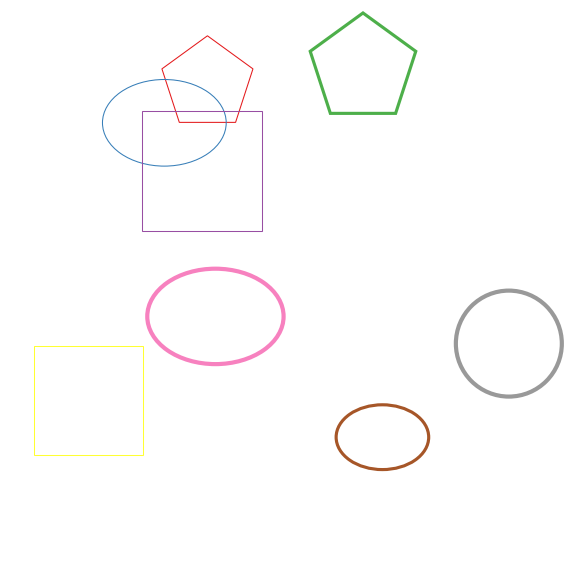[{"shape": "pentagon", "thickness": 0.5, "radius": 0.41, "center": [0.359, 0.854]}, {"shape": "oval", "thickness": 0.5, "radius": 0.54, "center": [0.285, 0.786]}, {"shape": "pentagon", "thickness": 1.5, "radius": 0.48, "center": [0.629, 0.881]}, {"shape": "square", "thickness": 0.5, "radius": 0.52, "center": [0.35, 0.704]}, {"shape": "square", "thickness": 0.5, "radius": 0.47, "center": [0.154, 0.305]}, {"shape": "oval", "thickness": 1.5, "radius": 0.4, "center": [0.662, 0.242]}, {"shape": "oval", "thickness": 2, "radius": 0.59, "center": [0.373, 0.451]}, {"shape": "circle", "thickness": 2, "radius": 0.46, "center": [0.881, 0.404]}]